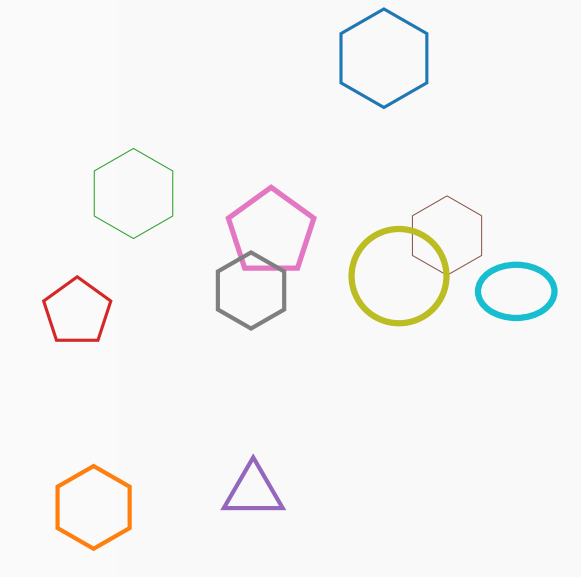[{"shape": "hexagon", "thickness": 1.5, "radius": 0.43, "center": [0.661, 0.898]}, {"shape": "hexagon", "thickness": 2, "radius": 0.36, "center": [0.161, 0.121]}, {"shape": "hexagon", "thickness": 0.5, "radius": 0.39, "center": [0.23, 0.664]}, {"shape": "pentagon", "thickness": 1.5, "radius": 0.3, "center": [0.133, 0.459]}, {"shape": "triangle", "thickness": 2, "radius": 0.29, "center": [0.436, 0.149]}, {"shape": "hexagon", "thickness": 0.5, "radius": 0.34, "center": [0.769, 0.591]}, {"shape": "pentagon", "thickness": 2.5, "radius": 0.39, "center": [0.466, 0.597]}, {"shape": "hexagon", "thickness": 2, "radius": 0.33, "center": [0.432, 0.496]}, {"shape": "circle", "thickness": 3, "radius": 0.41, "center": [0.687, 0.521]}, {"shape": "oval", "thickness": 3, "radius": 0.33, "center": [0.888, 0.495]}]